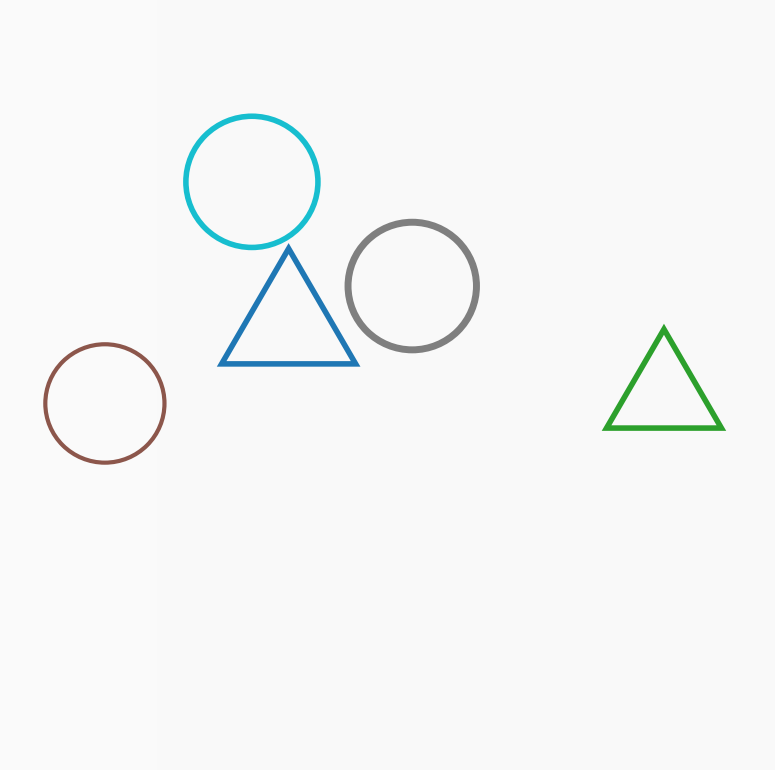[{"shape": "triangle", "thickness": 2, "radius": 0.5, "center": [0.372, 0.577]}, {"shape": "triangle", "thickness": 2, "radius": 0.43, "center": [0.857, 0.487]}, {"shape": "circle", "thickness": 1.5, "radius": 0.38, "center": [0.135, 0.476]}, {"shape": "circle", "thickness": 2.5, "radius": 0.41, "center": [0.532, 0.629]}, {"shape": "circle", "thickness": 2, "radius": 0.43, "center": [0.325, 0.764]}]